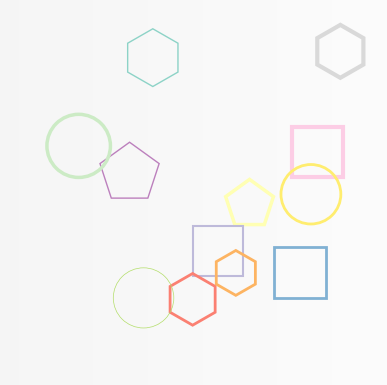[{"shape": "hexagon", "thickness": 1, "radius": 0.37, "center": [0.394, 0.85]}, {"shape": "pentagon", "thickness": 2.5, "radius": 0.32, "center": [0.644, 0.469]}, {"shape": "square", "thickness": 1.5, "radius": 0.33, "center": [0.563, 0.348]}, {"shape": "hexagon", "thickness": 2, "radius": 0.34, "center": [0.497, 0.222]}, {"shape": "square", "thickness": 2, "radius": 0.33, "center": [0.774, 0.292]}, {"shape": "hexagon", "thickness": 2, "radius": 0.29, "center": [0.609, 0.291]}, {"shape": "circle", "thickness": 0.5, "radius": 0.39, "center": [0.37, 0.226]}, {"shape": "square", "thickness": 3, "radius": 0.33, "center": [0.819, 0.605]}, {"shape": "hexagon", "thickness": 3, "radius": 0.34, "center": [0.878, 0.867]}, {"shape": "pentagon", "thickness": 1, "radius": 0.4, "center": [0.334, 0.55]}, {"shape": "circle", "thickness": 2.5, "radius": 0.41, "center": [0.203, 0.621]}, {"shape": "circle", "thickness": 2, "radius": 0.39, "center": [0.802, 0.495]}]